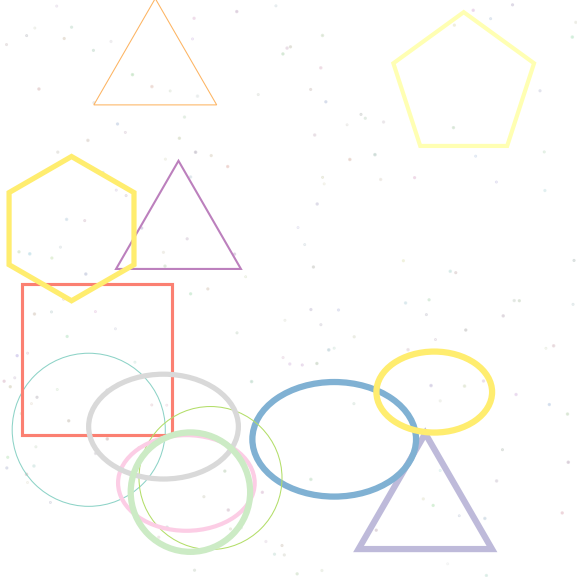[{"shape": "circle", "thickness": 0.5, "radius": 0.66, "center": [0.154, 0.255]}, {"shape": "pentagon", "thickness": 2, "radius": 0.64, "center": [0.803, 0.85]}, {"shape": "triangle", "thickness": 3, "radius": 0.67, "center": [0.736, 0.115]}, {"shape": "square", "thickness": 1.5, "radius": 0.65, "center": [0.168, 0.376]}, {"shape": "oval", "thickness": 3, "radius": 0.71, "center": [0.579, 0.238]}, {"shape": "triangle", "thickness": 0.5, "radius": 0.61, "center": [0.269, 0.879]}, {"shape": "circle", "thickness": 0.5, "radius": 0.62, "center": [0.365, 0.171]}, {"shape": "oval", "thickness": 2, "radius": 0.59, "center": [0.323, 0.163]}, {"shape": "oval", "thickness": 2.5, "radius": 0.65, "center": [0.283, 0.26]}, {"shape": "triangle", "thickness": 1, "radius": 0.62, "center": [0.309, 0.596]}, {"shape": "circle", "thickness": 3, "radius": 0.52, "center": [0.33, 0.147]}, {"shape": "oval", "thickness": 3, "radius": 0.5, "center": [0.752, 0.32]}, {"shape": "hexagon", "thickness": 2.5, "radius": 0.62, "center": [0.124, 0.603]}]